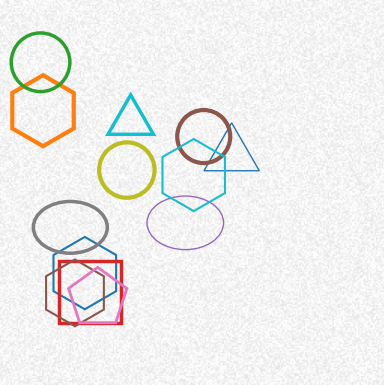[{"shape": "triangle", "thickness": 1, "radius": 0.41, "center": [0.602, 0.598]}, {"shape": "hexagon", "thickness": 1.5, "radius": 0.47, "center": [0.22, 0.291]}, {"shape": "hexagon", "thickness": 3, "radius": 0.46, "center": [0.112, 0.712]}, {"shape": "circle", "thickness": 2.5, "radius": 0.38, "center": [0.105, 0.838]}, {"shape": "square", "thickness": 2.5, "radius": 0.4, "center": [0.233, 0.242]}, {"shape": "oval", "thickness": 1, "radius": 0.5, "center": [0.481, 0.421]}, {"shape": "circle", "thickness": 3, "radius": 0.34, "center": [0.529, 0.645]}, {"shape": "hexagon", "thickness": 1.5, "radius": 0.43, "center": [0.195, 0.239]}, {"shape": "pentagon", "thickness": 2, "radius": 0.4, "center": [0.254, 0.226]}, {"shape": "oval", "thickness": 2.5, "radius": 0.48, "center": [0.183, 0.409]}, {"shape": "circle", "thickness": 3, "radius": 0.36, "center": [0.33, 0.558]}, {"shape": "triangle", "thickness": 2.5, "radius": 0.34, "center": [0.339, 0.685]}, {"shape": "hexagon", "thickness": 1.5, "radius": 0.47, "center": [0.503, 0.545]}]